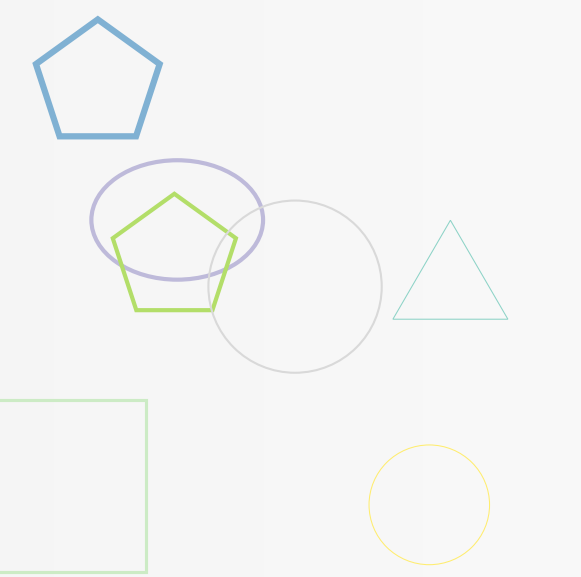[{"shape": "triangle", "thickness": 0.5, "radius": 0.57, "center": [0.775, 0.504]}, {"shape": "oval", "thickness": 2, "radius": 0.74, "center": [0.305, 0.618]}, {"shape": "pentagon", "thickness": 3, "radius": 0.56, "center": [0.168, 0.854]}, {"shape": "pentagon", "thickness": 2, "radius": 0.56, "center": [0.3, 0.552]}, {"shape": "circle", "thickness": 1, "radius": 0.75, "center": [0.508, 0.503]}, {"shape": "square", "thickness": 1.5, "radius": 0.74, "center": [0.104, 0.158]}, {"shape": "circle", "thickness": 0.5, "radius": 0.52, "center": [0.739, 0.125]}]